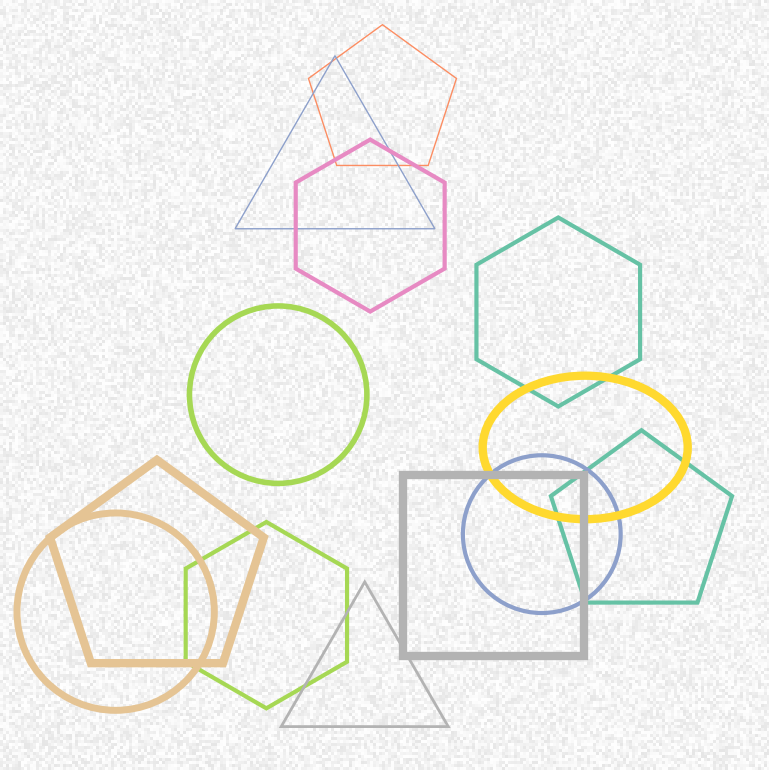[{"shape": "hexagon", "thickness": 1.5, "radius": 0.61, "center": [0.725, 0.595]}, {"shape": "pentagon", "thickness": 1.5, "radius": 0.62, "center": [0.833, 0.318]}, {"shape": "pentagon", "thickness": 0.5, "radius": 0.51, "center": [0.497, 0.867]}, {"shape": "circle", "thickness": 1.5, "radius": 0.51, "center": [0.704, 0.306]}, {"shape": "triangle", "thickness": 0.5, "radius": 0.75, "center": [0.435, 0.778]}, {"shape": "hexagon", "thickness": 1.5, "radius": 0.56, "center": [0.481, 0.707]}, {"shape": "hexagon", "thickness": 1.5, "radius": 0.6, "center": [0.346, 0.201]}, {"shape": "circle", "thickness": 2, "radius": 0.58, "center": [0.361, 0.487]}, {"shape": "oval", "thickness": 3, "radius": 0.67, "center": [0.76, 0.419]}, {"shape": "pentagon", "thickness": 3, "radius": 0.73, "center": [0.204, 0.257]}, {"shape": "circle", "thickness": 2.5, "radius": 0.64, "center": [0.15, 0.206]}, {"shape": "square", "thickness": 3, "radius": 0.59, "center": [0.641, 0.265]}, {"shape": "triangle", "thickness": 1, "radius": 0.63, "center": [0.474, 0.119]}]